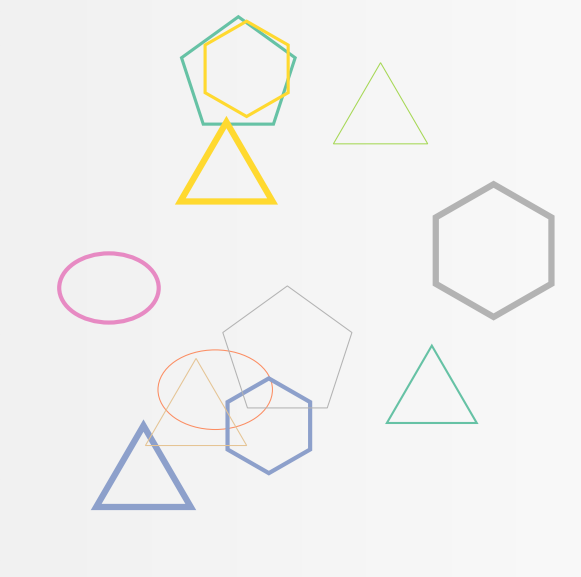[{"shape": "triangle", "thickness": 1, "radius": 0.45, "center": [0.743, 0.311]}, {"shape": "pentagon", "thickness": 1.5, "radius": 0.51, "center": [0.41, 0.867]}, {"shape": "oval", "thickness": 0.5, "radius": 0.49, "center": [0.37, 0.324]}, {"shape": "triangle", "thickness": 3, "radius": 0.47, "center": [0.247, 0.168]}, {"shape": "hexagon", "thickness": 2, "radius": 0.41, "center": [0.463, 0.262]}, {"shape": "oval", "thickness": 2, "radius": 0.43, "center": [0.187, 0.501]}, {"shape": "triangle", "thickness": 0.5, "radius": 0.47, "center": [0.655, 0.797]}, {"shape": "hexagon", "thickness": 1.5, "radius": 0.41, "center": [0.424, 0.88]}, {"shape": "triangle", "thickness": 3, "radius": 0.46, "center": [0.39, 0.696]}, {"shape": "triangle", "thickness": 0.5, "radius": 0.5, "center": [0.337, 0.278]}, {"shape": "pentagon", "thickness": 0.5, "radius": 0.58, "center": [0.494, 0.387]}, {"shape": "hexagon", "thickness": 3, "radius": 0.57, "center": [0.849, 0.565]}]